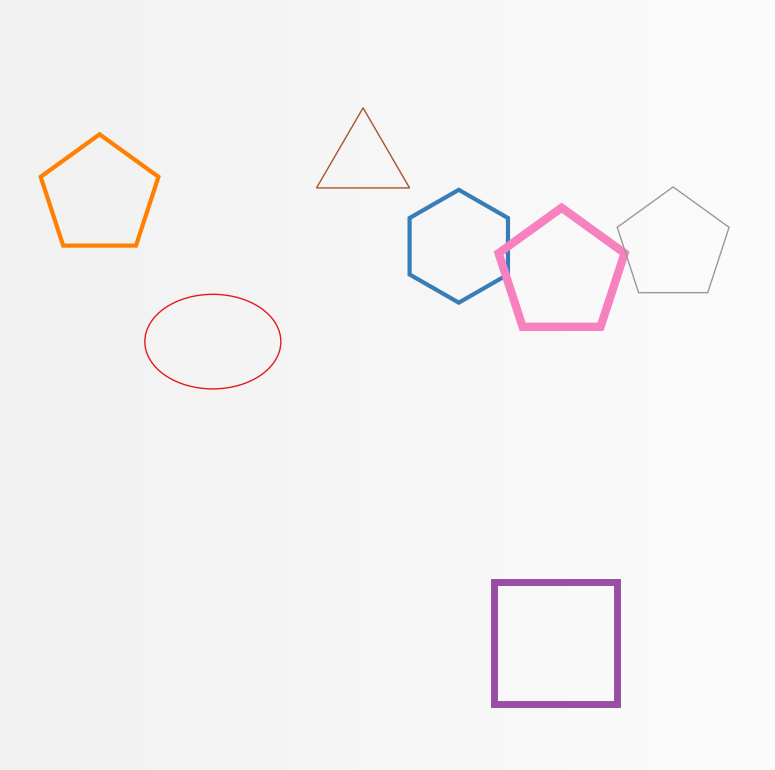[{"shape": "oval", "thickness": 0.5, "radius": 0.44, "center": [0.275, 0.556]}, {"shape": "hexagon", "thickness": 1.5, "radius": 0.37, "center": [0.592, 0.68]}, {"shape": "square", "thickness": 2.5, "radius": 0.4, "center": [0.716, 0.165]}, {"shape": "pentagon", "thickness": 1.5, "radius": 0.4, "center": [0.128, 0.746]}, {"shape": "triangle", "thickness": 0.5, "radius": 0.35, "center": [0.468, 0.791]}, {"shape": "pentagon", "thickness": 3, "radius": 0.43, "center": [0.725, 0.645]}, {"shape": "pentagon", "thickness": 0.5, "radius": 0.38, "center": [0.869, 0.681]}]